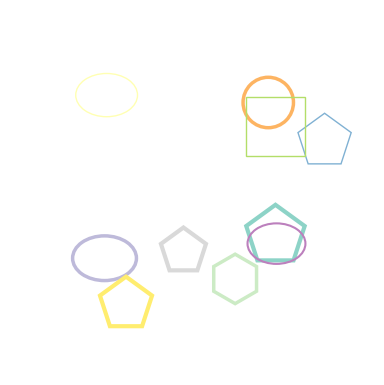[{"shape": "pentagon", "thickness": 3, "radius": 0.4, "center": [0.715, 0.388]}, {"shape": "oval", "thickness": 1, "radius": 0.4, "center": [0.277, 0.753]}, {"shape": "oval", "thickness": 2.5, "radius": 0.41, "center": [0.272, 0.329]}, {"shape": "pentagon", "thickness": 1, "radius": 0.36, "center": [0.843, 0.633]}, {"shape": "circle", "thickness": 2.5, "radius": 0.33, "center": [0.697, 0.734]}, {"shape": "square", "thickness": 1, "radius": 0.38, "center": [0.714, 0.671]}, {"shape": "pentagon", "thickness": 3, "radius": 0.31, "center": [0.476, 0.348]}, {"shape": "oval", "thickness": 1.5, "radius": 0.38, "center": [0.718, 0.367]}, {"shape": "hexagon", "thickness": 2.5, "radius": 0.32, "center": [0.611, 0.276]}, {"shape": "pentagon", "thickness": 3, "radius": 0.36, "center": [0.327, 0.21]}]